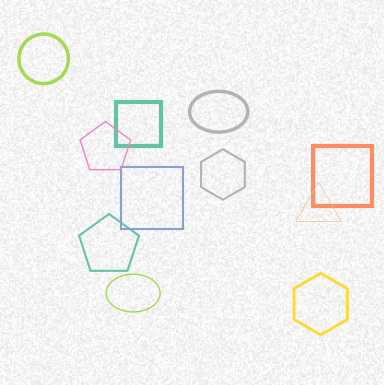[{"shape": "square", "thickness": 3, "radius": 0.29, "center": [0.36, 0.679]}, {"shape": "pentagon", "thickness": 1.5, "radius": 0.41, "center": [0.283, 0.363]}, {"shape": "square", "thickness": 3, "radius": 0.38, "center": [0.891, 0.543]}, {"shape": "square", "thickness": 1.5, "radius": 0.4, "center": [0.395, 0.485]}, {"shape": "pentagon", "thickness": 1, "radius": 0.35, "center": [0.274, 0.615]}, {"shape": "oval", "thickness": 1, "radius": 0.35, "center": [0.346, 0.239]}, {"shape": "circle", "thickness": 2.5, "radius": 0.32, "center": [0.113, 0.847]}, {"shape": "hexagon", "thickness": 2, "radius": 0.4, "center": [0.833, 0.21]}, {"shape": "triangle", "thickness": 0.5, "radius": 0.34, "center": [0.827, 0.459]}, {"shape": "oval", "thickness": 2.5, "radius": 0.38, "center": [0.568, 0.71]}, {"shape": "hexagon", "thickness": 1.5, "radius": 0.33, "center": [0.579, 0.547]}]